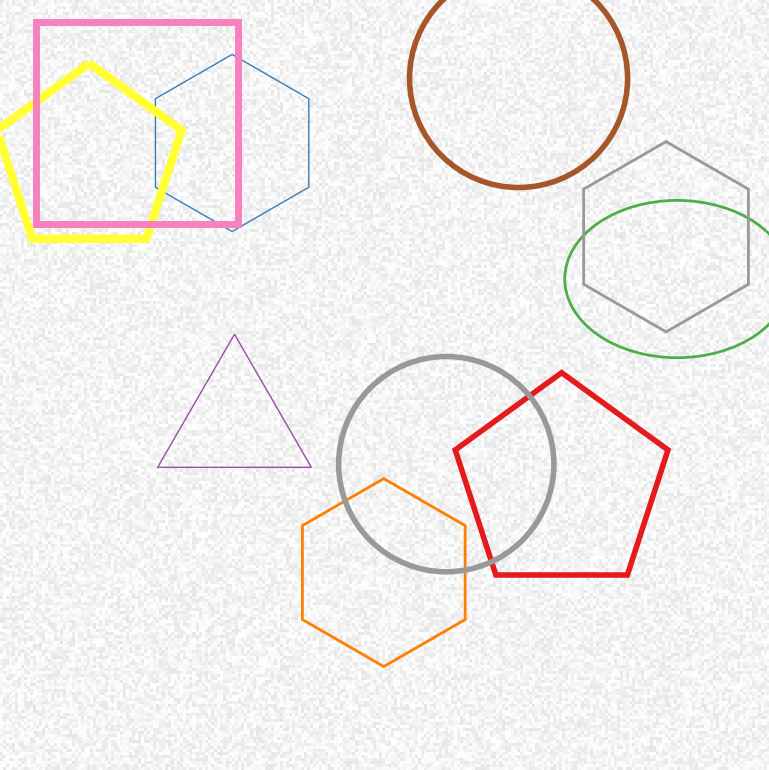[{"shape": "pentagon", "thickness": 2, "radius": 0.73, "center": [0.729, 0.371]}, {"shape": "hexagon", "thickness": 0.5, "radius": 0.58, "center": [0.301, 0.814]}, {"shape": "oval", "thickness": 1, "radius": 0.73, "center": [0.879, 0.638]}, {"shape": "triangle", "thickness": 0.5, "radius": 0.58, "center": [0.305, 0.451]}, {"shape": "hexagon", "thickness": 1, "radius": 0.61, "center": [0.498, 0.256]}, {"shape": "pentagon", "thickness": 3, "radius": 0.63, "center": [0.116, 0.792]}, {"shape": "circle", "thickness": 2, "radius": 0.71, "center": [0.673, 0.898]}, {"shape": "square", "thickness": 2.5, "radius": 0.66, "center": [0.178, 0.84]}, {"shape": "hexagon", "thickness": 1, "radius": 0.62, "center": [0.865, 0.693]}, {"shape": "circle", "thickness": 2, "radius": 0.7, "center": [0.58, 0.397]}]